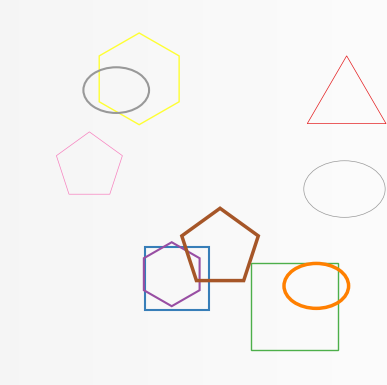[{"shape": "triangle", "thickness": 0.5, "radius": 0.59, "center": [0.895, 0.738]}, {"shape": "square", "thickness": 1.5, "radius": 0.41, "center": [0.456, 0.277]}, {"shape": "square", "thickness": 1, "radius": 0.56, "center": [0.761, 0.204]}, {"shape": "hexagon", "thickness": 1.5, "radius": 0.42, "center": [0.443, 0.288]}, {"shape": "oval", "thickness": 2.5, "radius": 0.42, "center": [0.816, 0.257]}, {"shape": "hexagon", "thickness": 1, "radius": 0.6, "center": [0.359, 0.795]}, {"shape": "pentagon", "thickness": 2.5, "radius": 0.52, "center": [0.568, 0.355]}, {"shape": "pentagon", "thickness": 0.5, "radius": 0.45, "center": [0.231, 0.568]}, {"shape": "oval", "thickness": 1.5, "radius": 0.42, "center": [0.3, 0.766]}, {"shape": "oval", "thickness": 0.5, "radius": 0.53, "center": [0.889, 0.509]}]